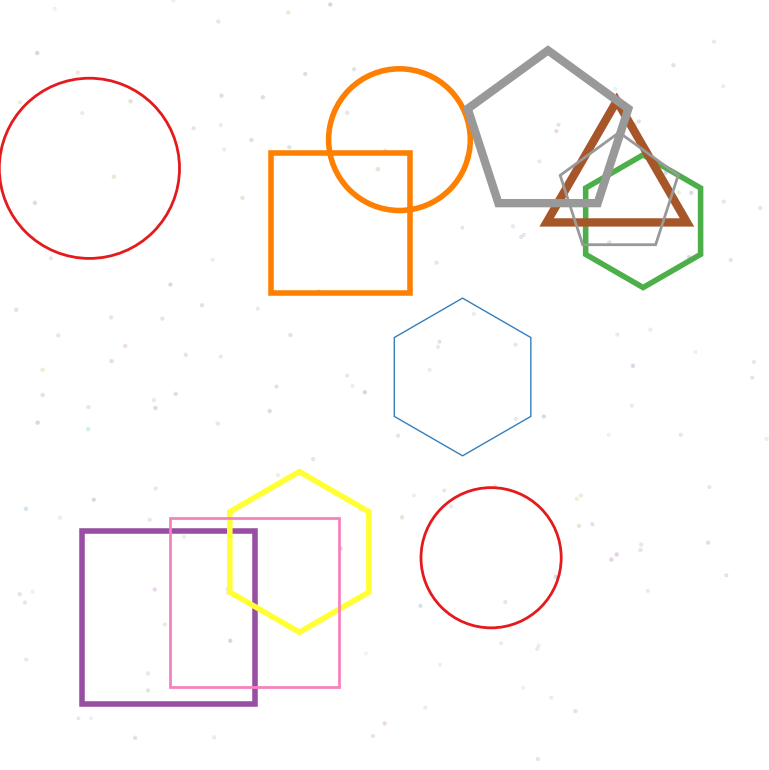[{"shape": "circle", "thickness": 1, "radius": 0.59, "center": [0.116, 0.781]}, {"shape": "circle", "thickness": 1, "radius": 0.46, "center": [0.638, 0.276]}, {"shape": "hexagon", "thickness": 0.5, "radius": 0.51, "center": [0.601, 0.51]}, {"shape": "hexagon", "thickness": 2, "radius": 0.43, "center": [0.835, 0.713]}, {"shape": "square", "thickness": 2, "radius": 0.56, "center": [0.219, 0.198]}, {"shape": "circle", "thickness": 2, "radius": 0.46, "center": [0.519, 0.819]}, {"shape": "square", "thickness": 2, "radius": 0.45, "center": [0.442, 0.71]}, {"shape": "hexagon", "thickness": 2, "radius": 0.52, "center": [0.389, 0.283]}, {"shape": "triangle", "thickness": 3, "radius": 0.53, "center": [0.801, 0.764]}, {"shape": "square", "thickness": 1, "radius": 0.55, "center": [0.331, 0.218]}, {"shape": "pentagon", "thickness": 3, "radius": 0.55, "center": [0.712, 0.825]}, {"shape": "pentagon", "thickness": 1, "radius": 0.4, "center": [0.804, 0.747]}]